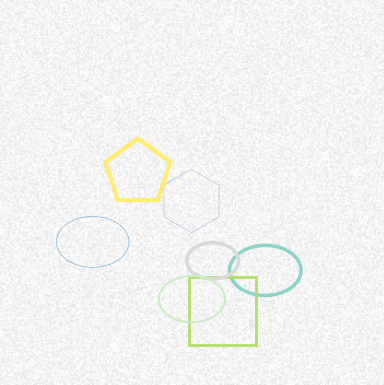[{"shape": "oval", "thickness": 2.5, "radius": 0.46, "center": [0.689, 0.298]}, {"shape": "hexagon", "thickness": 0.5, "radius": 0.41, "center": [0.497, 0.478]}, {"shape": "oval", "thickness": 0.5, "radius": 0.47, "center": [0.241, 0.372]}, {"shape": "square", "thickness": 2, "radius": 0.44, "center": [0.578, 0.192]}, {"shape": "oval", "thickness": 2.5, "radius": 0.34, "center": [0.552, 0.322]}, {"shape": "oval", "thickness": 1.5, "radius": 0.43, "center": [0.498, 0.223]}, {"shape": "pentagon", "thickness": 3, "radius": 0.44, "center": [0.358, 0.552]}]